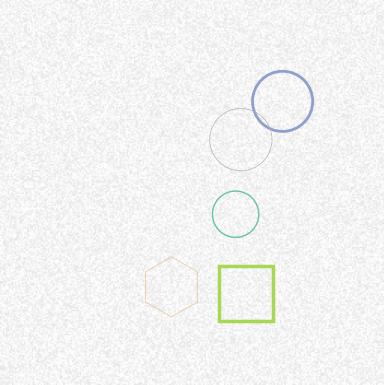[{"shape": "circle", "thickness": 1, "radius": 0.3, "center": [0.612, 0.444]}, {"shape": "circle", "thickness": 2, "radius": 0.39, "center": [0.734, 0.737]}, {"shape": "square", "thickness": 2.5, "radius": 0.35, "center": [0.639, 0.238]}, {"shape": "hexagon", "thickness": 0.5, "radius": 0.39, "center": [0.445, 0.255]}, {"shape": "circle", "thickness": 0.5, "radius": 0.4, "center": [0.626, 0.637]}]